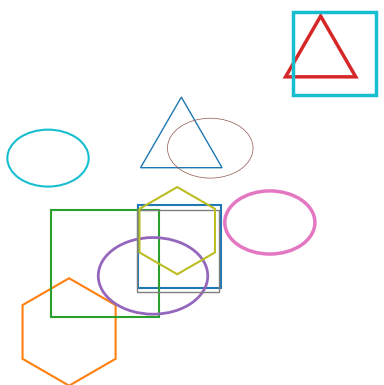[{"shape": "square", "thickness": 1.5, "radius": 0.54, "center": [0.466, 0.36]}, {"shape": "triangle", "thickness": 1, "radius": 0.61, "center": [0.471, 0.626]}, {"shape": "hexagon", "thickness": 1.5, "radius": 0.7, "center": [0.179, 0.138]}, {"shape": "square", "thickness": 1.5, "radius": 0.7, "center": [0.273, 0.315]}, {"shape": "triangle", "thickness": 2.5, "radius": 0.53, "center": [0.833, 0.853]}, {"shape": "oval", "thickness": 2, "radius": 0.71, "center": [0.397, 0.283]}, {"shape": "oval", "thickness": 0.5, "radius": 0.56, "center": [0.546, 0.615]}, {"shape": "oval", "thickness": 2.5, "radius": 0.59, "center": [0.701, 0.422]}, {"shape": "square", "thickness": 1, "radius": 0.53, "center": [0.462, 0.348]}, {"shape": "hexagon", "thickness": 1.5, "radius": 0.57, "center": [0.46, 0.401]}, {"shape": "oval", "thickness": 1.5, "radius": 0.53, "center": [0.125, 0.589]}, {"shape": "square", "thickness": 2.5, "radius": 0.54, "center": [0.869, 0.862]}]